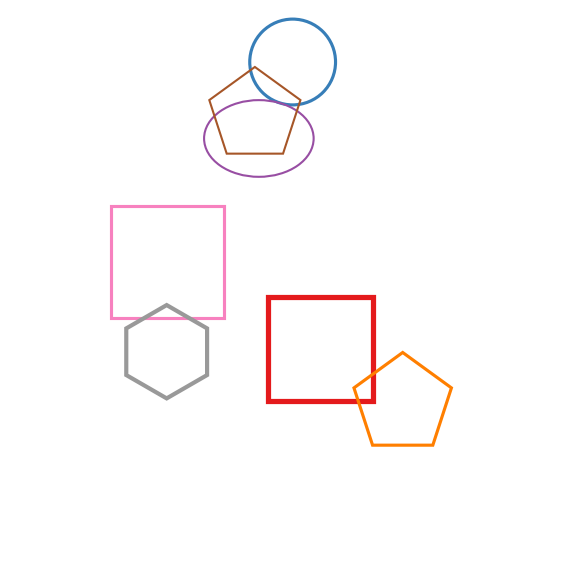[{"shape": "square", "thickness": 2.5, "radius": 0.45, "center": [0.555, 0.395]}, {"shape": "circle", "thickness": 1.5, "radius": 0.37, "center": [0.507, 0.892]}, {"shape": "oval", "thickness": 1, "radius": 0.47, "center": [0.448, 0.759]}, {"shape": "pentagon", "thickness": 1.5, "radius": 0.44, "center": [0.697, 0.3]}, {"shape": "pentagon", "thickness": 1, "radius": 0.41, "center": [0.441, 0.8]}, {"shape": "square", "thickness": 1.5, "radius": 0.49, "center": [0.291, 0.546]}, {"shape": "hexagon", "thickness": 2, "radius": 0.4, "center": [0.289, 0.39]}]